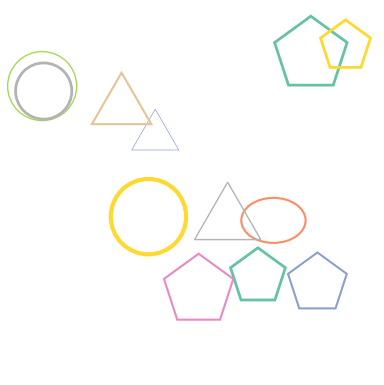[{"shape": "pentagon", "thickness": 2, "radius": 0.37, "center": [0.67, 0.281]}, {"shape": "pentagon", "thickness": 2, "radius": 0.49, "center": [0.807, 0.859]}, {"shape": "oval", "thickness": 1.5, "radius": 0.42, "center": [0.71, 0.428]}, {"shape": "pentagon", "thickness": 1.5, "radius": 0.4, "center": [0.824, 0.264]}, {"shape": "triangle", "thickness": 0.5, "radius": 0.35, "center": [0.403, 0.646]}, {"shape": "pentagon", "thickness": 1.5, "radius": 0.47, "center": [0.516, 0.246]}, {"shape": "circle", "thickness": 1, "radius": 0.45, "center": [0.109, 0.776]}, {"shape": "circle", "thickness": 3, "radius": 0.49, "center": [0.386, 0.437]}, {"shape": "pentagon", "thickness": 2, "radius": 0.34, "center": [0.897, 0.88]}, {"shape": "triangle", "thickness": 1.5, "radius": 0.45, "center": [0.316, 0.722]}, {"shape": "triangle", "thickness": 1, "radius": 0.5, "center": [0.591, 0.427]}, {"shape": "circle", "thickness": 2, "radius": 0.37, "center": [0.113, 0.763]}]